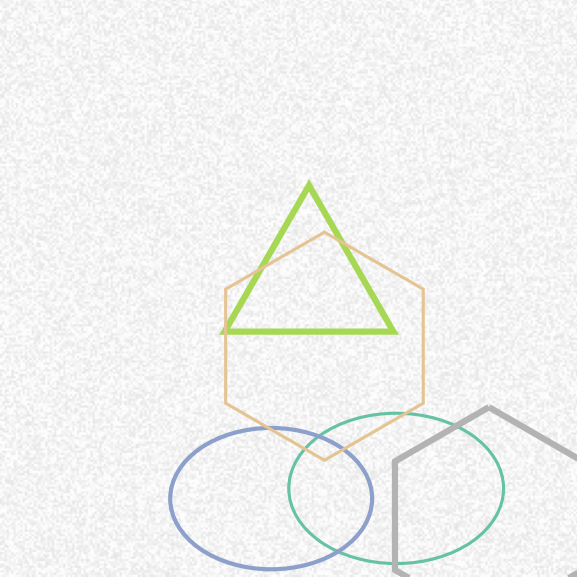[{"shape": "oval", "thickness": 1.5, "radius": 0.93, "center": [0.686, 0.153]}, {"shape": "oval", "thickness": 2, "radius": 0.87, "center": [0.47, 0.136]}, {"shape": "triangle", "thickness": 3, "radius": 0.84, "center": [0.535, 0.509]}, {"shape": "hexagon", "thickness": 1.5, "radius": 0.99, "center": [0.562, 0.4]}, {"shape": "hexagon", "thickness": 3, "radius": 0.94, "center": [0.847, 0.106]}]